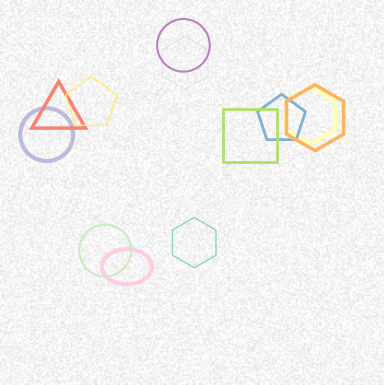[{"shape": "hexagon", "thickness": 1, "radius": 0.33, "center": [0.504, 0.37]}, {"shape": "hexagon", "thickness": 3, "radius": 0.37, "center": [0.807, 0.7]}, {"shape": "circle", "thickness": 3, "radius": 0.34, "center": [0.121, 0.65]}, {"shape": "triangle", "thickness": 2.5, "radius": 0.4, "center": [0.152, 0.708]}, {"shape": "pentagon", "thickness": 2, "radius": 0.33, "center": [0.731, 0.69]}, {"shape": "hexagon", "thickness": 2.5, "radius": 0.43, "center": [0.818, 0.694]}, {"shape": "square", "thickness": 2, "radius": 0.35, "center": [0.649, 0.648]}, {"shape": "oval", "thickness": 3, "radius": 0.33, "center": [0.329, 0.307]}, {"shape": "hexagon", "thickness": 0.5, "radius": 0.34, "center": [0.481, 0.837]}, {"shape": "circle", "thickness": 1.5, "radius": 0.34, "center": [0.476, 0.882]}, {"shape": "circle", "thickness": 1.5, "radius": 0.34, "center": [0.273, 0.349]}, {"shape": "pentagon", "thickness": 1, "radius": 0.35, "center": [0.237, 0.731]}]